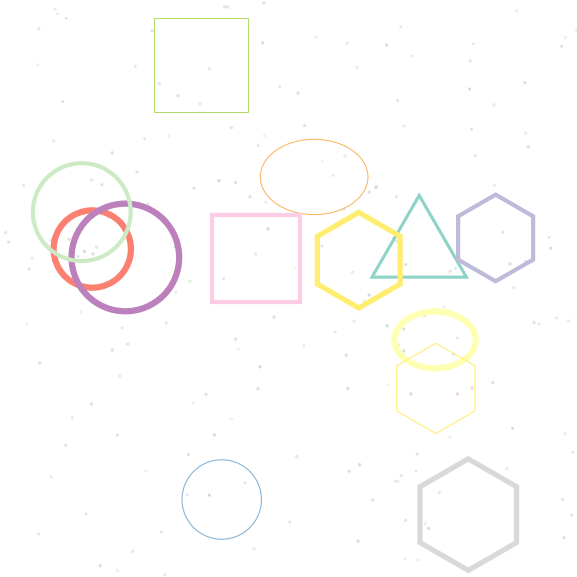[{"shape": "triangle", "thickness": 1.5, "radius": 0.47, "center": [0.726, 0.566]}, {"shape": "oval", "thickness": 3, "radius": 0.35, "center": [0.753, 0.411]}, {"shape": "hexagon", "thickness": 2, "radius": 0.38, "center": [0.858, 0.587]}, {"shape": "circle", "thickness": 3, "radius": 0.33, "center": [0.16, 0.568]}, {"shape": "circle", "thickness": 0.5, "radius": 0.34, "center": [0.384, 0.134]}, {"shape": "oval", "thickness": 0.5, "radius": 0.47, "center": [0.544, 0.693]}, {"shape": "square", "thickness": 0.5, "radius": 0.41, "center": [0.347, 0.886]}, {"shape": "square", "thickness": 2, "radius": 0.38, "center": [0.444, 0.552]}, {"shape": "hexagon", "thickness": 2.5, "radius": 0.48, "center": [0.811, 0.108]}, {"shape": "circle", "thickness": 3, "radius": 0.47, "center": [0.217, 0.553]}, {"shape": "circle", "thickness": 2, "radius": 0.42, "center": [0.142, 0.632]}, {"shape": "hexagon", "thickness": 0.5, "radius": 0.39, "center": [0.755, 0.327]}, {"shape": "hexagon", "thickness": 2.5, "radius": 0.41, "center": [0.621, 0.549]}]